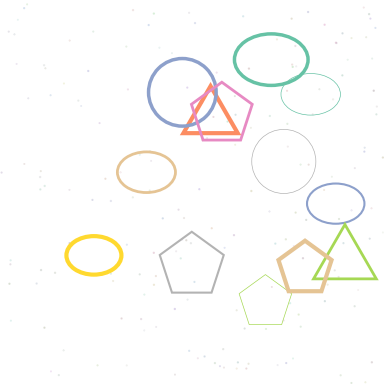[{"shape": "oval", "thickness": 0.5, "radius": 0.39, "center": [0.807, 0.755]}, {"shape": "oval", "thickness": 2.5, "radius": 0.48, "center": [0.705, 0.845]}, {"shape": "triangle", "thickness": 3, "radius": 0.41, "center": [0.547, 0.695]}, {"shape": "circle", "thickness": 2.5, "radius": 0.44, "center": [0.474, 0.76]}, {"shape": "oval", "thickness": 1.5, "radius": 0.37, "center": [0.872, 0.471]}, {"shape": "pentagon", "thickness": 2, "radius": 0.42, "center": [0.576, 0.703]}, {"shape": "pentagon", "thickness": 0.5, "radius": 0.36, "center": [0.689, 0.215]}, {"shape": "triangle", "thickness": 2, "radius": 0.47, "center": [0.896, 0.323]}, {"shape": "oval", "thickness": 3, "radius": 0.36, "center": [0.244, 0.337]}, {"shape": "pentagon", "thickness": 3, "radius": 0.36, "center": [0.792, 0.302]}, {"shape": "oval", "thickness": 2, "radius": 0.38, "center": [0.38, 0.553]}, {"shape": "pentagon", "thickness": 1.5, "radius": 0.44, "center": [0.498, 0.311]}, {"shape": "circle", "thickness": 0.5, "radius": 0.42, "center": [0.737, 0.581]}]